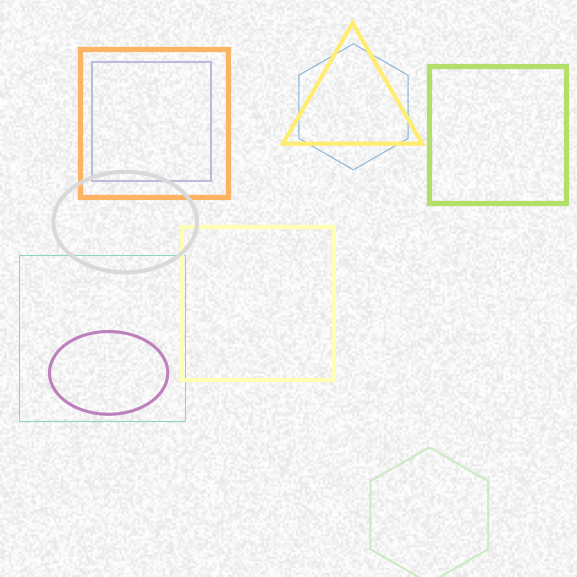[{"shape": "square", "thickness": 0.5, "radius": 0.72, "center": [0.177, 0.414]}, {"shape": "square", "thickness": 2, "radius": 0.66, "center": [0.447, 0.474]}, {"shape": "square", "thickness": 1, "radius": 0.52, "center": [0.262, 0.788]}, {"shape": "hexagon", "thickness": 0.5, "radius": 0.55, "center": [0.612, 0.814]}, {"shape": "square", "thickness": 2.5, "radius": 0.64, "center": [0.267, 0.786]}, {"shape": "square", "thickness": 2.5, "radius": 0.59, "center": [0.862, 0.766]}, {"shape": "oval", "thickness": 2, "radius": 0.62, "center": [0.217, 0.615]}, {"shape": "oval", "thickness": 1.5, "radius": 0.51, "center": [0.188, 0.353]}, {"shape": "hexagon", "thickness": 1, "radius": 0.59, "center": [0.743, 0.107]}, {"shape": "triangle", "thickness": 2, "radius": 0.7, "center": [0.611, 0.82]}]